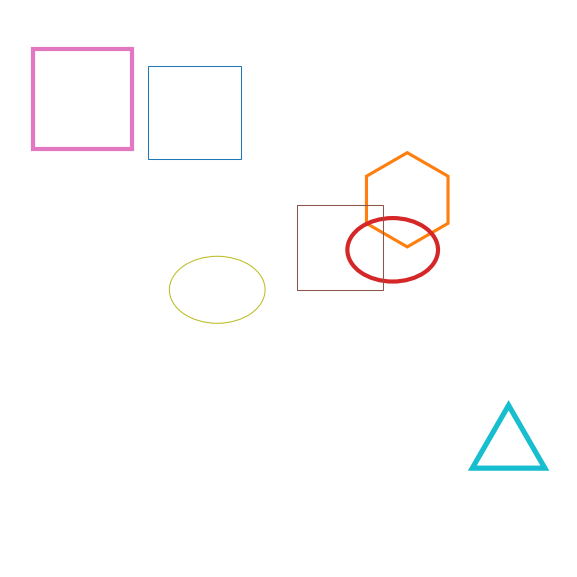[{"shape": "square", "thickness": 0.5, "radius": 0.4, "center": [0.336, 0.805]}, {"shape": "hexagon", "thickness": 1.5, "radius": 0.41, "center": [0.705, 0.653]}, {"shape": "oval", "thickness": 2, "radius": 0.39, "center": [0.68, 0.567]}, {"shape": "square", "thickness": 0.5, "radius": 0.37, "center": [0.589, 0.57]}, {"shape": "square", "thickness": 2, "radius": 0.43, "center": [0.143, 0.828]}, {"shape": "oval", "thickness": 0.5, "radius": 0.41, "center": [0.376, 0.497]}, {"shape": "triangle", "thickness": 2.5, "radius": 0.36, "center": [0.881, 0.225]}]